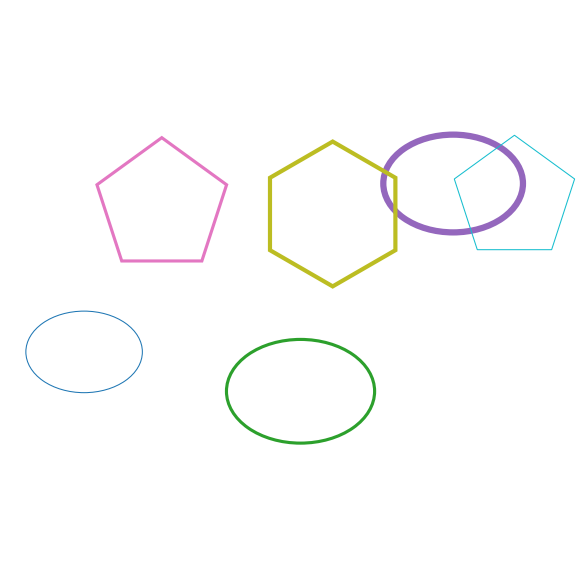[{"shape": "oval", "thickness": 0.5, "radius": 0.5, "center": [0.146, 0.39]}, {"shape": "oval", "thickness": 1.5, "radius": 0.64, "center": [0.52, 0.322]}, {"shape": "oval", "thickness": 3, "radius": 0.6, "center": [0.785, 0.681]}, {"shape": "pentagon", "thickness": 1.5, "radius": 0.59, "center": [0.28, 0.643]}, {"shape": "hexagon", "thickness": 2, "radius": 0.63, "center": [0.576, 0.629]}, {"shape": "pentagon", "thickness": 0.5, "radius": 0.55, "center": [0.891, 0.655]}]